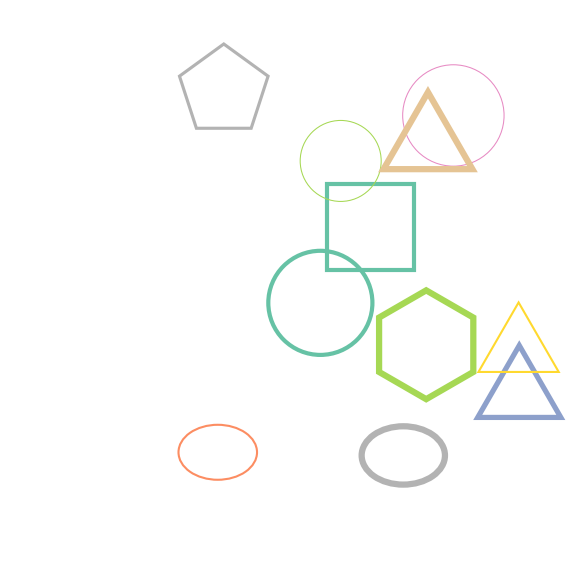[{"shape": "square", "thickness": 2, "radius": 0.37, "center": [0.642, 0.606]}, {"shape": "circle", "thickness": 2, "radius": 0.45, "center": [0.555, 0.475]}, {"shape": "oval", "thickness": 1, "radius": 0.34, "center": [0.377, 0.216]}, {"shape": "triangle", "thickness": 2.5, "radius": 0.42, "center": [0.899, 0.318]}, {"shape": "circle", "thickness": 0.5, "radius": 0.44, "center": [0.785, 0.799]}, {"shape": "circle", "thickness": 0.5, "radius": 0.35, "center": [0.59, 0.72]}, {"shape": "hexagon", "thickness": 3, "radius": 0.47, "center": [0.738, 0.402]}, {"shape": "triangle", "thickness": 1, "radius": 0.4, "center": [0.898, 0.395]}, {"shape": "triangle", "thickness": 3, "radius": 0.44, "center": [0.741, 0.751]}, {"shape": "pentagon", "thickness": 1.5, "radius": 0.4, "center": [0.388, 0.842]}, {"shape": "oval", "thickness": 3, "radius": 0.36, "center": [0.698, 0.21]}]